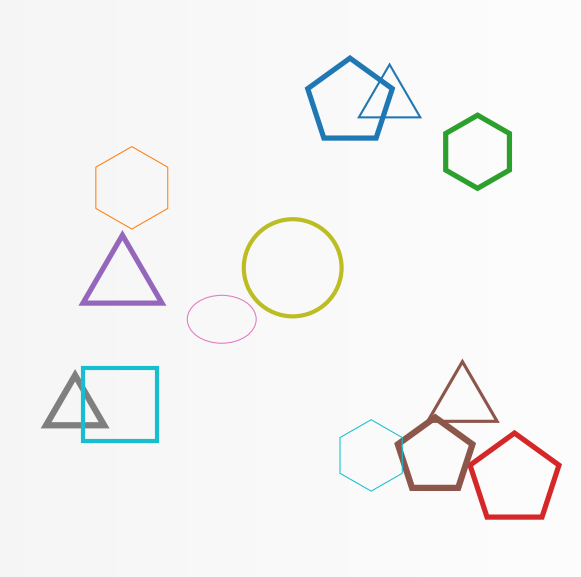[{"shape": "triangle", "thickness": 1, "radius": 0.31, "center": [0.67, 0.826]}, {"shape": "pentagon", "thickness": 2.5, "radius": 0.38, "center": [0.602, 0.822]}, {"shape": "hexagon", "thickness": 0.5, "radius": 0.36, "center": [0.227, 0.674]}, {"shape": "hexagon", "thickness": 2.5, "radius": 0.32, "center": [0.822, 0.736]}, {"shape": "pentagon", "thickness": 2.5, "radius": 0.4, "center": [0.885, 0.169]}, {"shape": "triangle", "thickness": 2.5, "radius": 0.39, "center": [0.211, 0.513]}, {"shape": "triangle", "thickness": 1.5, "radius": 0.34, "center": [0.796, 0.304]}, {"shape": "pentagon", "thickness": 3, "radius": 0.34, "center": [0.749, 0.209]}, {"shape": "oval", "thickness": 0.5, "radius": 0.3, "center": [0.381, 0.446]}, {"shape": "triangle", "thickness": 3, "radius": 0.29, "center": [0.129, 0.292]}, {"shape": "circle", "thickness": 2, "radius": 0.42, "center": [0.504, 0.535]}, {"shape": "square", "thickness": 2, "radius": 0.32, "center": [0.207, 0.299]}, {"shape": "hexagon", "thickness": 0.5, "radius": 0.31, "center": [0.639, 0.211]}]